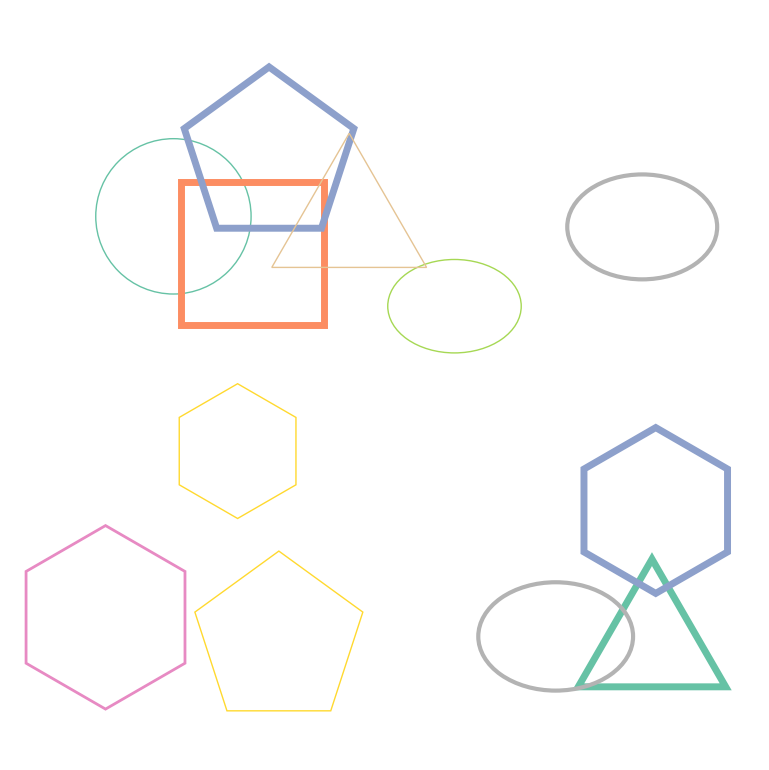[{"shape": "triangle", "thickness": 2.5, "radius": 0.55, "center": [0.847, 0.163]}, {"shape": "circle", "thickness": 0.5, "radius": 0.5, "center": [0.225, 0.719]}, {"shape": "square", "thickness": 2.5, "radius": 0.47, "center": [0.328, 0.671]}, {"shape": "hexagon", "thickness": 2.5, "radius": 0.54, "center": [0.852, 0.337]}, {"shape": "pentagon", "thickness": 2.5, "radius": 0.58, "center": [0.349, 0.797]}, {"shape": "hexagon", "thickness": 1, "radius": 0.6, "center": [0.137, 0.198]}, {"shape": "oval", "thickness": 0.5, "radius": 0.43, "center": [0.59, 0.602]}, {"shape": "hexagon", "thickness": 0.5, "radius": 0.44, "center": [0.309, 0.414]}, {"shape": "pentagon", "thickness": 0.5, "radius": 0.57, "center": [0.362, 0.17]}, {"shape": "triangle", "thickness": 0.5, "radius": 0.58, "center": [0.453, 0.711]}, {"shape": "oval", "thickness": 1.5, "radius": 0.5, "center": [0.722, 0.173]}, {"shape": "oval", "thickness": 1.5, "radius": 0.49, "center": [0.834, 0.705]}]